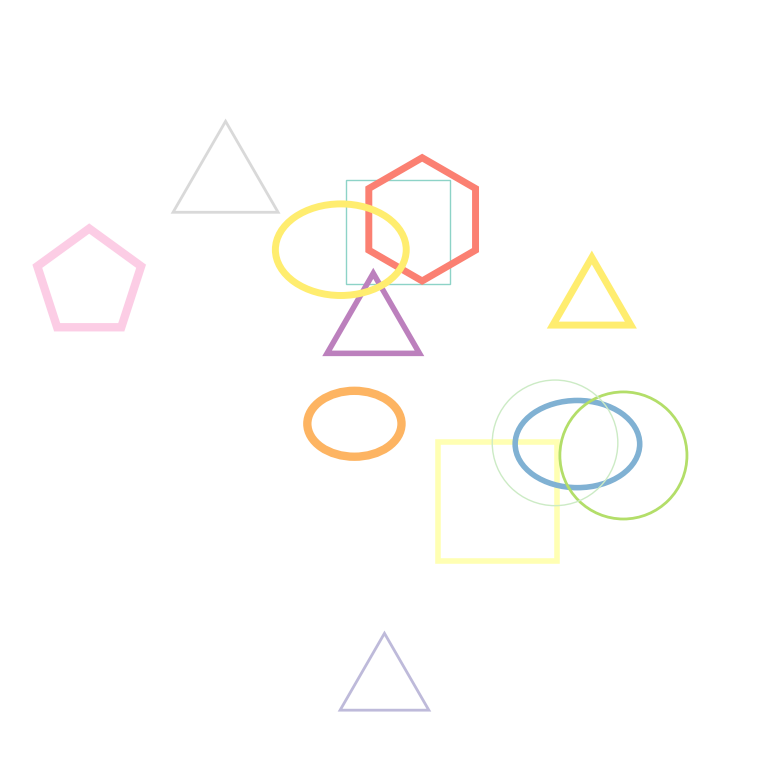[{"shape": "square", "thickness": 0.5, "radius": 0.34, "center": [0.517, 0.699]}, {"shape": "square", "thickness": 2, "radius": 0.38, "center": [0.646, 0.349]}, {"shape": "triangle", "thickness": 1, "radius": 0.33, "center": [0.499, 0.111]}, {"shape": "hexagon", "thickness": 2.5, "radius": 0.4, "center": [0.548, 0.715]}, {"shape": "oval", "thickness": 2, "radius": 0.4, "center": [0.75, 0.423]}, {"shape": "oval", "thickness": 3, "radius": 0.31, "center": [0.46, 0.45]}, {"shape": "circle", "thickness": 1, "radius": 0.41, "center": [0.81, 0.408]}, {"shape": "pentagon", "thickness": 3, "radius": 0.35, "center": [0.116, 0.632]}, {"shape": "triangle", "thickness": 1, "radius": 0.39, "center": [0.293, 0.764]}, {"shape": "triangle", "thickness": 2, "radius": 0.35, "center": [0.485, 0.576]}, {"shape": "circle", "thickness": 0.5, "radius": 0.41, "center": [0.721, 0.425]}, {"shape": "oval", "thickness": 2.5, "radius": 0.42, "center": [0.443, 0.676]}, {"shape": "triangle", "thickness": 2.5, "radius": 0.29, "center": [0.769, 0.607]}]